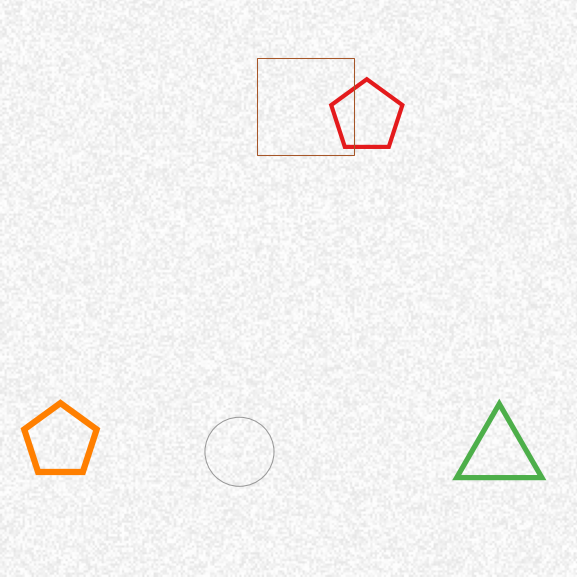[{"shape": "pentagon", "thickness": 2, "radius": 0.32, "center": [0.635, 0.797]}, {"shape": "triangle", "thickness": 2.5, "radius": 0.43, "center": [0.865, 0.215]}, {"shape": "pentagon", "thickness": 3, "radius": 0.33, "center": [0.105, 0.235]}, {"shape": "square", "thickness": 0.5, "radius": 0.42, "center": [0.529, 0.815]}, {"shape": "circle", "thickness": 0.5, "radius": 0.3, "center": [0.415, 0.217]}]